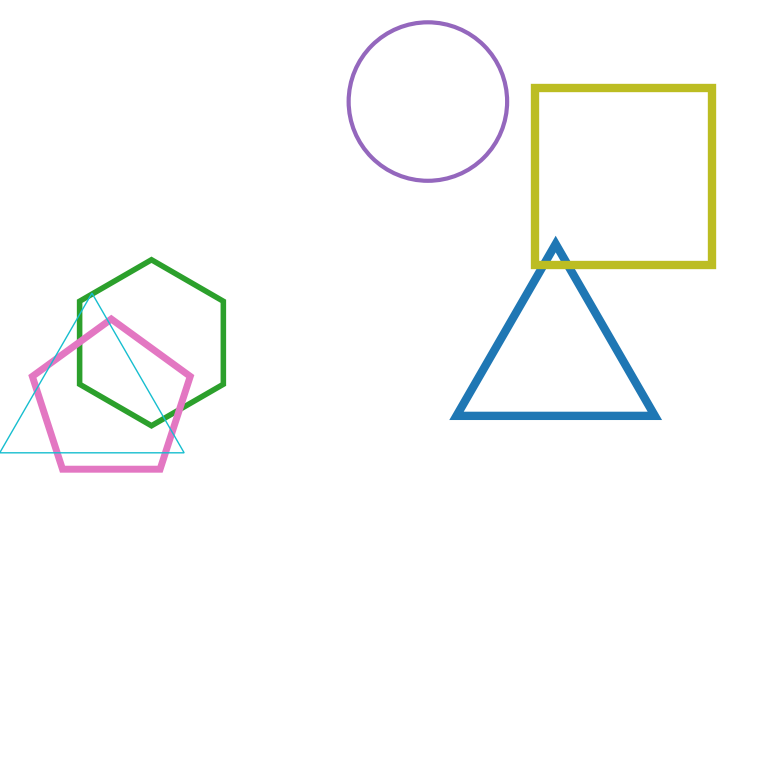[{"shape": "triangle", "thickness": 3, "radius": 0.74, "center": [0.722, 0.534]}, {"shape": "hexagon", "thickness": 2, "radius": 0.54, "center": [0.197, 0.555]}, {"shape": "circle", "thickness": 1.5, "radius": 0.51, "center": [0.556, 0.868]}, {"shape": "pentagon", "thickness": 2.5, "radius": 0.54, "center": [0.145, 0.478]}, {"shape": "square", "thickness": 3, "radius": 0.57, "center": [0.81, 0.771]}, {"shape": "triangle", "thickness": 0.5, "radius": 0.69, "center": [0.119, 0.481]}]